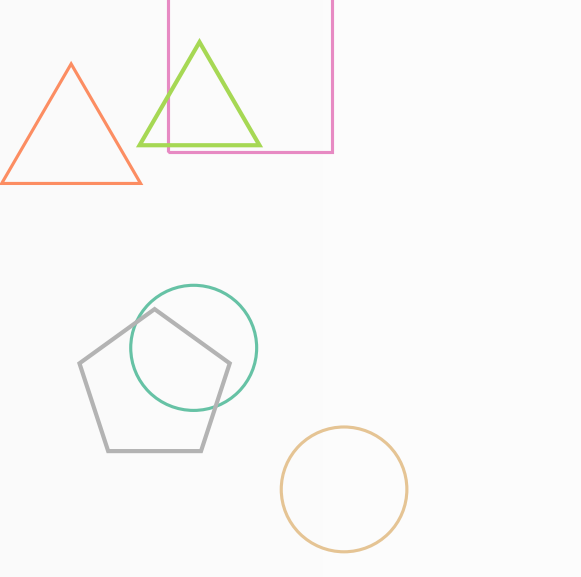[{"shape": "circle", "thickness": 1.5, "radius": 0.54, "center": [0.333, 0.397]}, {"shape": "triangle", "thickness": 1.5, "radius": 0.69, "center": [0.122, 0.75]}, {"shape": "square", "thickness": 1.5, "radius": 0.71, "center": [0.43, 0.876]}, {"shape": "triangle", "thickness": 2, "radius": 0.6, "center": [0.343, 0.807]}, {"shape": "circle", "thickness": 1.5, "radius": 0.54, "center": [0.592, 0.152]}, {"shape": "pentagon", "thickness": 2, "radius": 0.68, "center": [0.266, 0.328]}]